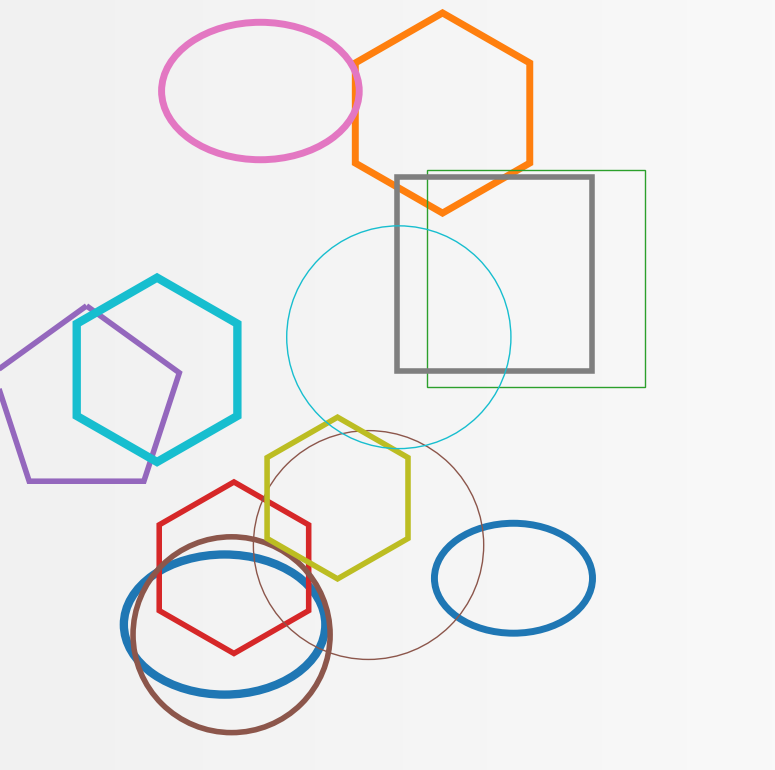[{"shape": "oval", "thickness": 3, "radius": 0.65, "center": [0.29, 0.189]}, {"shape": "oval", "thickness": 2.5, "radius": 0.51, "center": [0.663, 0.249]}, {"shape": "hexagon", "thickness": 2.5, "radius": 0.65, "center": [0.571, 0.853]}, {"shape": "square", "thickness": 0.5, "radius": 0.7, "center": [0.692, 0.638]}, {"shape": "hexagon", "thickness": 2, "radius": 0.56, "center": [0.302, 0.263]}, {"shape": "pentagon", "thickness": 2, "radius": 0.63, "center": [0.112, 0.477]}, {"shape": "circle", "thickness": 2, "radius": 0.64, "center": [0.299, 0.176]}, {"shape": "circle", "thickness": 0.5, "radius": 0.74, "center": [0.476, 0.292]}, {"shape": "oval", "thickness": 2.5, "radius": 0.64, "center": [0.336, 0.882]}, {"shape": "square", "thickness": 2, "radius": 0.63, "center": [0.638, 0.644]}, {"shape": "hexagon", "thickness": 2, "radius": 0.52, "center": [0.436, 0.353]}, {"shape": "hexagon", "thickness": 3, "radius": 0.6, "center": [0.203, 0.52]}, {"shape": "circle", "thickness": 0.5, "radius": 0.72, "center": [0.515, 0.562]}]